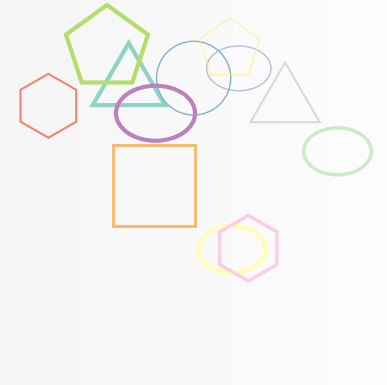[{"shape": "triangle", "thickness": 3, "radius": 0.54, "center": [0.332, 0.781]}, {"shape": "oval", "thickness": 3, "radius": 0.43, "center": [0.598, 0.352]}, {"shape": "oval", "thickness": 1, "radius": 0.42, "center": [0.616, 0.822]}, {"shape": "hexagon", "thickness": 1.5, "radius": 0.41, "center": [0.125, 0.725]}, {"shape": "circle", "thickness": 1, "radius": 0.48, "center": [0.5, 0.797]}, {"shape": "square", "thickness": 2, "radius": 0.52, "center": [0.397, 0.519]}, {"shape": "pentagon", "thickness": 3, "radius": 0.56, "center": [0.276, 0.876]}, {"shape": "hexagon", "thickness": 2.5, "radius": 0.43, "center": [0.641, 0.355]}, {"shape": "triangle", "thickness": 1.5, "radius": 0.52, "center": [0.736, 0.734]}, {"shape": "oval", "thickness": 3, "radius": 0.51, "center": [0.401, 0.706]}, {"shape": "oval", "thickness": 2.5, "radius": 0.44, "center": [0.871, 0.607]}, {"shape": "pentagon", "thickness": 0.5, "radius": 0.41, "center": [0.593, 0.872]}]